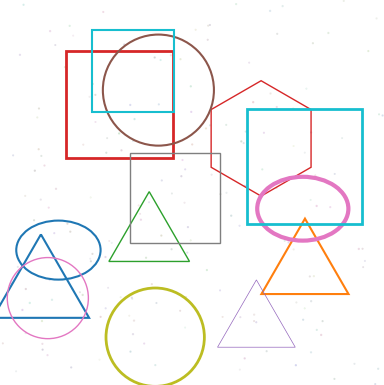[{"shape": "oval", "thickness": 1.5, "radius": 0.55, "center": [0.152, 0.35]}, {"shape": "triangle", "thickness": 1.5, "radius": 0.72, "center": [0.106, 0.247]}, {"shape": "triangle", "thickness": 1.5, "radius": 0.65, "center": [0.792, 0.302]}, {"shape": "triangle", "thickness": 1, "radius": 0.6, "center": [0.388, 0.381]}, {"shape": "square", "thickness": 2, "radius": 0.7, "center": [0.31, 0.729]}, {"shape": "hexagon", "thickness": 1, "radius": 0.75, "center": [0.678, 0.64]}, {"shape": "triangle", "thickness": 0.5, "radius": 0.58, "center": [0.666, 0.156]}, {"shape": "circle", "thickness": 1.5, "radius": 0.72, "center": [0.411, 0.766]}, {"shape": "oval", "thickness": 3, "radius": 0.59, "center": [0.787, 0.458]}, {"shape": "circle", "thickness": 1, "radius": 0.53, "center": [0.124, 0.226]}, {"shape": "square", "thickness": 1, "radius": 0.59, "center": [0.455, 0.486]}, {"shape": "circle", "thickness": 2, "radius": 0.64, "center": [0.403, 0.124]}, {"shape": "square", "thickness": 2, "radius": 0.74, "center": [0.791, 0.567]}, {"shape": "square", "thickness": 1.5, "radius": 0.53, "center": [0.345, 0.816]}]